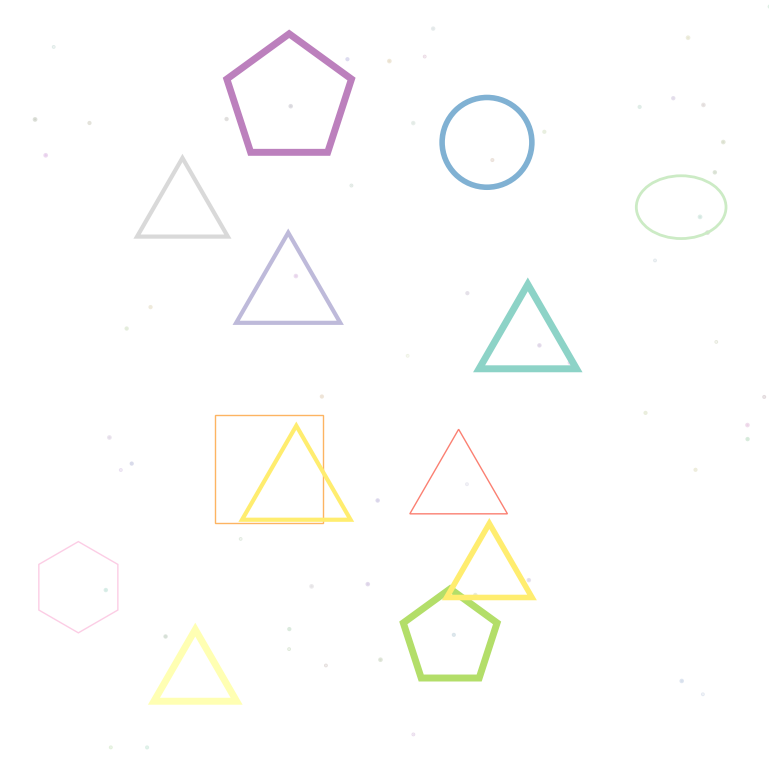[{"shape": "triangle", "thickness": 2.5, "radius": 0.37, "center": [0.685, 0.558]}, {"shape": "triangle", "thickness": 2.5, "radius": 0.31, "center": [0.254, 0.12]}, {"shape": "triangle", "thickness": 1.5, "radius": 0.39, "center": [0.374, 0.62]}, {"shape": "triangle", "thickness": 0.5, "radius": 0.37, "center": [0.596, 0.369]}, {"shape": "circle", "thickness": 2, "radius": 0.29, "center": [0.632, 0.815]}, {"shape": "square", "thickness": 0.5, "radius": 0.35, "center": [0.35, 0.391]}, {"shape": "pentagon", "thickness": 2.5, "radius": 0.32, "center": [0.585, 0.171]}, {"shape": "hexagon", "thickness": 0.5, "radius": 0.3, "center": [0.102, 0.237]}, {"shape": "triangle", "thickness": 1.5, "radius": 0.34, "center": [0.237, 0.727]}, {"shape": "pentagon", "thickness": 2.5, "radius": 0.43, "center": [0.376, 0.871]}, {"shape": "oval", "thickness": 1, "radius": 0.29, "center": [0.885, 0.731]}, {"shape": "triangle", "thickness": 2, "radius": 0.32, "center": [0.635, 0.256]}, {"shape": "triangle", "thickness": 1.5, "radius": 0.41, "center": [0.385, 0.366]}]